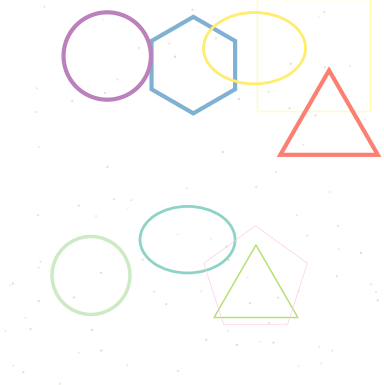[{"shape": "oval", "thickness": 2, "radius": 0.62, "center": [0.487, 0.377]}, {"shape": "square", "thickness": 1, "radius": 0.73, "center": [0.814, 0.856]}, {"shape": "triangle", "thickness": 3, "radius": 0.73, "center": [0.855, 0.671]}, {"shape": "hexagon", "thickness": 3, "radius": 0.63, "center": [0.502, 0.831]}, {"shape": "triangle", "thickness": 1, "radius": 0.63, "center": [0.665, 0.238]}, {"shape": "pentagon", "thickness": 0.5, "radius": 0.71, "center": [0.664, 0.272]}, {"shape": "circle", "thickness": 3, "radius": 0.57, "center": [0.279, 0.855]}, {"shape": "circle", "thickness": 2.5, "radius": 0.51, "center": [0.236, 0.284]}, {"shape": "oval", "thickness": 2, "radius": 0.66, "center": [0.661, 0.875]}]